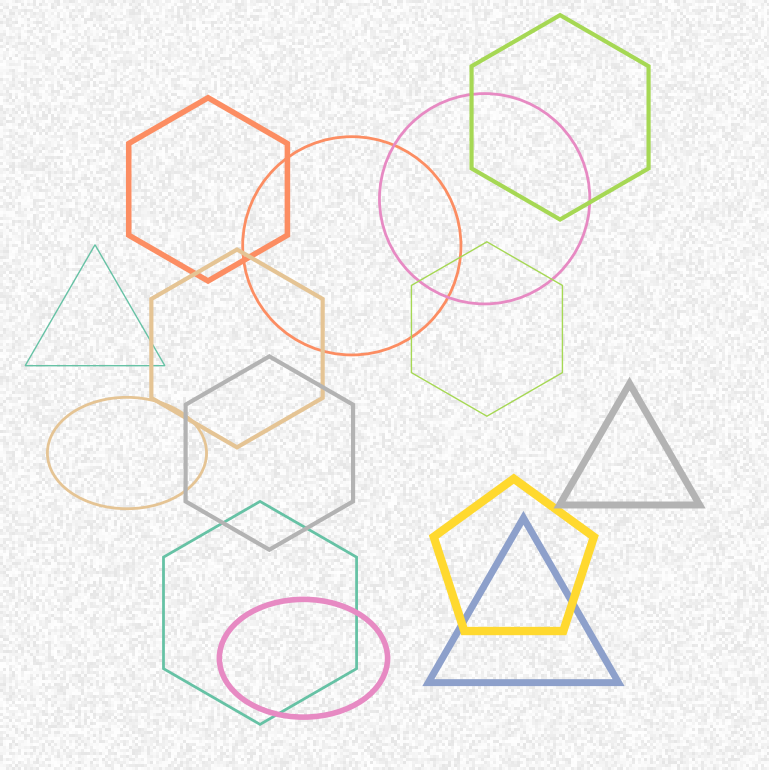[{"shape": "hexagon", "thickness": 1, "radius": 0.72, "center": [0.338, 0.204]}, {"shape": "triangle", "thickness": 0.5, "radius": 0.52, "center": [0.123, 0.577]}, {"shape": "circle", "thickness": 1, "radius": 0.71, "center": [0.457, 0.681]}, {"shape": "hexagon", "thickness": 2, "radius": 0.59, "center": [0.27, 0.754]}, {"shape": "triangle", "thickness": 2.5, "radius": 0.71, "center": [0.68, 0.185]}, {"shape": "circle", "thickness": 1, "radius": 0.68, "center": [0.629, 0.742]}, {"shape": "oval", "thickness": 2, "radius": 0.55, "center": [0.394, 0.145]}, {"shape": "hexagon", "thickness": 1.5, "radius": 0.66, "center": [0.727, 0.848]}, {"shape": "hexagon", "thickness": 0.5, "radius": 0.57, "center": [0.632, 0.573]}, {"shape": "pentagon", "thickness": 3, "radius": 0.55, "center": [0.667, 0.269]}, {"shape": "oval", "thickness": 1, "radius": 0.52, "center": [0.165, 0.412]}, {"shape": "hexagon", "thickness": 1.5, "radius": 0.64, "center": [0.308, 0.547]}, {"shape": "hexagon", "thickness": 1.5, "radius": 0.63, "center": [0.35, 0.412]}, {"shape": "triangle", "thickness": 2.5, "radius": 0.53, "center": [0.818, 0.397]}]